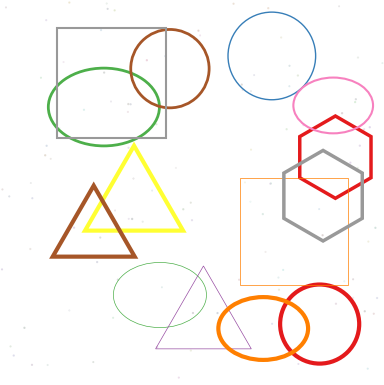[{"shape": "hexagon", "thickness": 2.5, "radius": 0.53, "center": [0.871, 0.592]}, {"shape": "circle", "thickness": 3, "radius": 0.51, "center": [0.83, 0.158]}, {"shape": "circle", "thickness": 1, "radius": 0.57, "center": [0.706, 0.855]}, {"shape": "oval", "thickness": 0.5, "radius": 0.6, "center": [0.415, 0.234]}, {"shape": "oval", "thickness": 2, "radius": 0.72, "center": [0.27, 0.722]}, {"shape": "triangle", "thickness": 0.5, "radius": 0.72, "center": [0.528, 0.166]}, {"shape": "square", "thickness": 0.5, "radius": 0.7, "center": [0.763, 0.4]}, {"shape": "oval", "thickness": 3, "radius": 0.58, "center": [0.684, 0.147]}, {"shape": "triangle", "thickness": 3, "radius": 0.74, "center": [0.348, 0.475]}, {"shape": "circle", "thickness": 2, "radius": 0.51, "center": [0.441, 0.822]}, {"shape": "triangle", "thickness": 3, "radius": 0.61, "center": [0.243, 0.395]}, {"shape": "oval", "thickness": 1.5, "radius": 0.52, "center": [0.865, 0.726]}, {"shape": "hexagon", "thickness": 2.5, "radius": 0.59, "center": [0.839, 0.492]}, {"shape": "square", "thickness": 1.5, "radius": 0.71, "center": [0.29, 0.785]}]